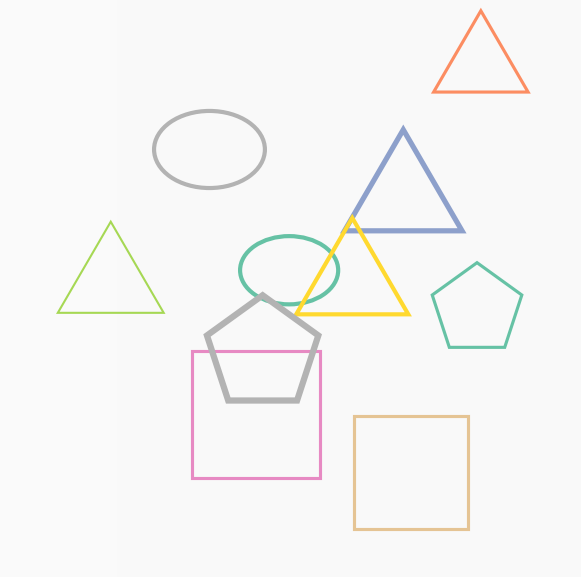[{"shape": "pentagon", "thickness": 1.5, "radius": 0.41, "center": [0.821, 0.463]}, {"shape": "oval", "thickness": 2, "radius": 0.42, "center": [0.497, 0.531]}, {"shape": "triangle", "thickness": 1.5, "radius": 0.47, "center": [0.827, 0.887]}, {"shape": "triangle", "thickness": 2.5, "radius": 0.58, "center": [0.694, 0.658]}, {"shape": "square", "thickness": 1.5, "radius": 0.55, "center": [0.441, 0.282]}, {"shape": "triangle", "thickness": 1, "radius": 0.53, "center": [0.191, 0.51]}, {"shape": "triangle", "thickness": 2, "radius": 0.56, "center": [0.606, 0.511]}, {"shape": "square", "thickness": 1.5, "radius": 0.49, "center": [0.707, 0.181]}, {"shape": "pentagon", "thickness": 3, "radius": 0.5, "center": [0.452, 0.387]}, {"shape": "oval", "thickness": 2, "radius": 0.48, "center": [0.36, 0.74]}]